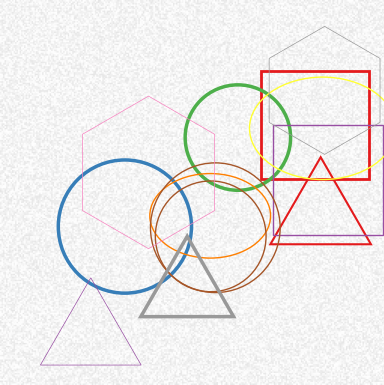[{"shape": "square", "thickness": 2, "radius": 0.7, "center": [0.818, 0.675]}, {"shape": "triangle", "thickness": 1.5, "radius": 0.75, "center": [0.833, 0.441]}, {"shape": "circle", "thickness": 2.5, "radius": 0.86, "center": [0.324, 0.412]}, {"shape": "circle", "thickness": 2.5, "radius": 0.68, "center": [0.618, 0.643]}, {"shape": "square", "thickness": 1, "radius": 0.71, "center": [0.852, 0.532]}, {"shape": "triangle", "thickness": 0.5, "radius": 0.76, "center": [0.236, 0.127]}, {"shape": "oval", "thickness": 1, "radius": 0.78, "center": [0.546, 0.439]}, {"shape": "oval", "thickness": 1, "radius": 0.95, "center": [0.838, 0.667]}, {"shape": "circle", "thickness": 1, "radius": 0.72, "center": [0.547, 0.386]}, {"shape": "circle", "thickness": 1, "radius": 0.84, "center": [0.559, 0.409]}, {"shape": "hexagon", "thickness": 0.5, "radius": 0.99, "center": [0.386, 0.552]}, {"shape": "hexagon", "thickness": 0.5, "radius": 0.83, "center": [0.843, 0.765]}, {"shape": "triangle", "thickness": 2.5, "radius": 0.7, "center": [0.486, 0.247]}]